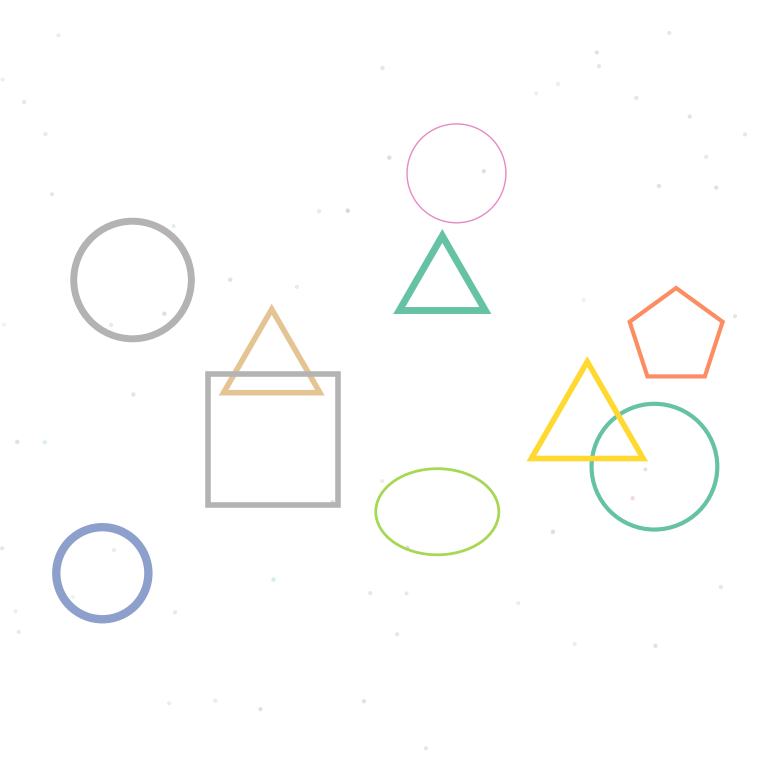[{"shape": "triangle", "thickness": 2.5, "radius": 0.32, "center": [0.574, 0.629]}, {"shape": "circle", "thickness": 1.5, "radius": 0.41, "center": [0.85, 0.394]}, {"shape": "pentagon", "thickness": 1.5, "radius": 0.32, "center": [0.878, 0.562]}, {"shape": "circle", "thickness": 3, "radius": 0.3, "center": [0.133, 0.256]}, {"shape": "circle", "thickness": 0.5, "radius": 0.32, "center": [0.593, 0.775]}, {"shape": "oval", "thickness": 1, "radius": 0.4, "center": [0.568, 0.335]}, {"shape": "triangle", "thickness": 2, "radius": 0.42, "center": [0.763, 0.446]}, {"shape": "triangle", "thickness": 2, "radius": 0.36, "center": [0.353, 0.526]}, {"shape": "circle", "thickness": 2.5, "radius": 0.38, "center": [0.172, 0.636]}, {"shape": "square", "thickness": 2, "radius": 0.42, "center": [0.354, 0.429]}]